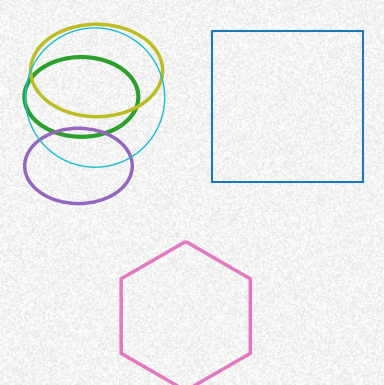[{"shape": "square", "thickness": 1.5, "radius": 0.98, "center": [0.746, 0.724]}, {"shape": "oval", "thickness": 3, "radius": 0.74, "center": [0.211, 0.748]}, {"shape": "oval", "thickness": 2.5, "radius": 0.7, "center": [0.204, 0.569]}, {"shape": "hexagon", "thickness": 2.5, "radius": 0.97, "center": [0.482, 0.179]}, {"shape": "oval", "thickness": 2.5, "radius": 0.86, "center": [0.251, 0.817]}, {"shape": "circle", "thickness": 1, "radius": 0.9, "center": [0.247, 0.747]}]